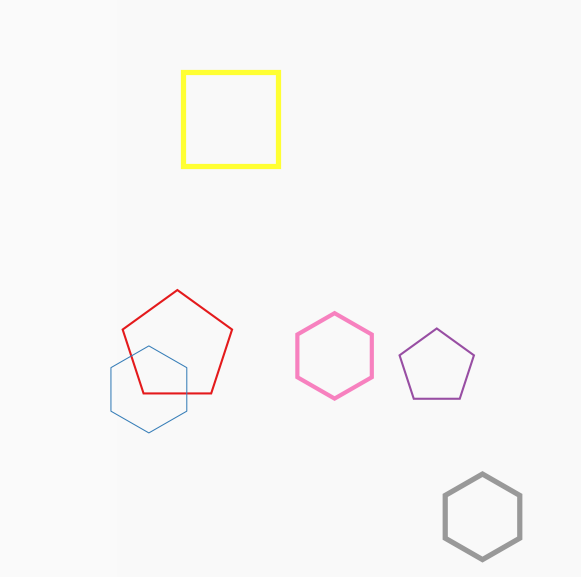[{"shape": "pentagon", "thickness": 1, "radius": 0.49, "center": [0.305, 0.398]}, {"shape": "hexagon", "thickness": 0.5, "radius": 0.38, "center": [0.256, 0.325]}, {"shape": "pentagon", "thickness": 1, "radius": 0.34, "center": [0.751, 0.363]}, {"shape": "square", "thickness": 2.5, "radius": 0.41, "center": [0.396, 0.793]}, {"shape": "hexagon", "thickness": 2, "radius": 0.37, "center": [0.576, 0.383]}, {"shape": "hexagon", "thickness": 2.5, "radius": 0.37, "center": [0.83, 0.104]}]